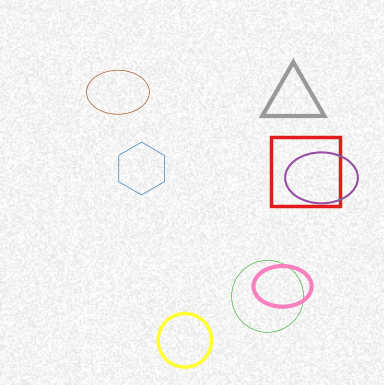[{"shape": "square", "thickness": 2.5, "radius": 0.45, "center": [0.793, 0.554]}, {"shape": "hexagon", "thickness": 0.5, "radius": 0.34, "center": [0.368, 0.562]}, {"shape": "circle", "thickness": 0.5, "radius": 0.47, "center": [0.695, 0.23]}, {"shape": "oval", "thickness": 1.5, "radius": 0.47, "center": [0.835, 0.538]}, {"shape": "circle", "thickness": 2.5, "radius": 0.35, "center": [0.48, 0.116]}, {"shape": "oval", "thickness": 0.5, "radius": 0.41, "center": [0.306, 0.76]}, {"shape": "oval", "thickness": 3, "radius": 0.38, "center": [0.734, 0.256]}, {"shape": "triangle", "thickness": 3, "radius": 0.47, "center": [0.762, 0.745]}]